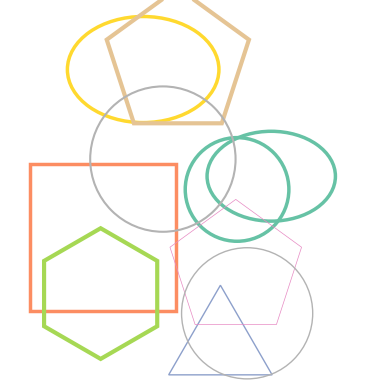[{"shape": "circle", "thickness": 2.5, "radius": 0.67, "center": [0.616, 0.508]}, {"shape": "oval", "thickness": 2.5, "radius": 0.83, "center": [0.705, 0.542]}, {"shape": "square", "thickness": 2.5, "radius": 0.95, "center": [0.268, 0.383]}, {"shape": "triangle", "thickness": 1, "radius": 0.78, "center": [0.572, 0.104]}, {"shape": "pentagon", "thickness": 0.5, "radius": 0.9, "center": [0.612, 0.302]}, {"shape": "hexagon", "thickness": 3, "radius": 0.85, "center": [0.261, 0.237]}, {"shape": "oval", "thickness": 2.5, "radius": 0.98, "center": [0.372, 0.819]}, {"shape": "pentagon", "thickness": 3, "radius": 0.97, "center": [0.462, 0.837]}, {"shape": "circle", "thickness": 1, "radius": 0.85, "center": [0.642, 0.186]}, {"shape": "circle", "thickness": 1.5, "radius": 0.94, "center": [0.423, 0.587]}]